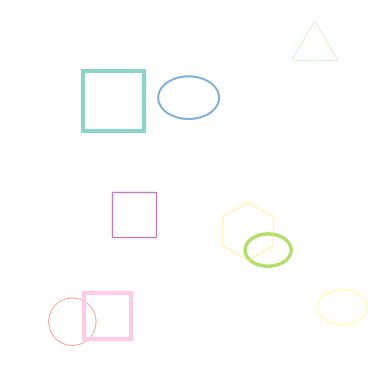[{"shape": "square", "thickness": 3, "radius": 0.39, "center": [0.294, 0.738]}, {"shape": "oval", "thickness": 1, "radius": 0.32, "center": [0.889, 0.202]}, {"shape": "circle", "thickness": 0.5, "radius": 0.31, "center": [0.188, 0.164]}, {"shape": "oval", "thickness": 1.5, "radius": 0.4, "center": [0.49, 0.746]}, {"shape": "oval", "thickness": 2.5, "radius": 0.3, "center": [0.696, 0.35]}, {"shape": "square", "thickness": 3, "radius": 0.3, "center": [0.279, 0.18]}, {"shape": "square", "thickness": 1, "radius": 0.29, "center": [0.348, 0.443]}, {"shape": "triangle", "thickness": 0.5, "radius": 0.34, "center": [0.818, 0.878]}, {"shape": "hexagon", "thickness": 0.5, "radius": 0.38, "center": [0.644, 0.399]}]